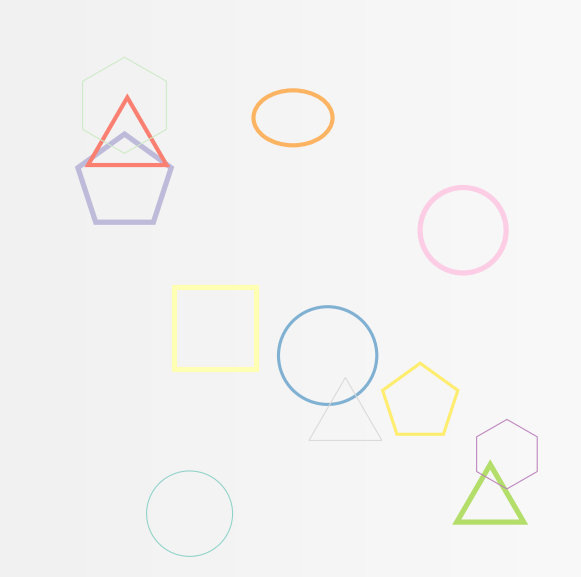[{"shape": "circle", "thickness": 0.5, "radius": 0.37, "center": [0.326, 0.11]}, {"shape": "square", "thickness": 2.5, "radius": 0.35, "center": [0.371, 0.431]}, {"shape": "pentagon", "thickness": 2.5, "radius": 0.42, "center": [0.214, 0.683]}, {"shape": "triangle", "thickness": 2, "radius": 0.39, "center": [0.219, 0.752]}, {"shape": "circle", "thickness": 1.5, "radius": 0.42, "center": [0.564, 0.383]}, {"shape": "oval", "thickness": 2, "radius": 0.34, "center": [0.504, 0.795]}, {"shape": "triangle", "thickness": 2.5, "radius": 0.33, "center": [0.843, 0.128]}, {"shape": "circle", "thickness": 2.5, "radius": 0.37, "center": [0.797, 0.6]}, {"shape": "triangle", "thickness": 0.5, "radius": 0.36, "center": [0.594, 0.273]}, {"shape": "hexagon", "thickness": 0.5, "radius": 0.3, "center": [0.872, 0.213]}, {"shape": "hexagon", "thickness": 0.5, "radius": 0.42, "center": [0.214, 0.817]}, {"shape": "pentagon", "thickness": 1.5, "radius": 0.34, "center": [0.723, 0.302]}]